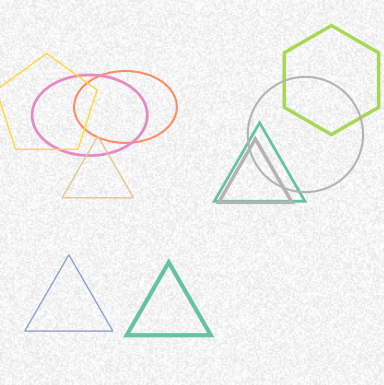[{"shape": "triangle", "thickness": 2, "radius": 0.68, "center": [0.674, 0.545]}, {"shape": "triangle", "thickness": 3, "radius": 0.63, "center": [0.438, 0.192]}, {"shape": "oval", "thickness": 1.5, "radius": 0.67, "center": [0.326, 0.722]}, {"shape": "triangle", "thickness": 1, "radius": 0.66, "center": [0.179, 0.206]}, {"shape": "oval", "thickness": 2, "radius": 0.75, "center": [0.233, 0.701]}, {"shape": "hexagon", "thickness": 2.5, "radius": 0.71, "center": [0.861, 0.792]}, {"shape": "pentagon", "thickness": 1, "radius": 0.69, "center": [0.121, 0.724]}, {"shape": "triangle", "thickness": 1, "radius": 0.53, "center": [0.254, 0.54]}, {"shape": "triangle", "thickness": 2.5, "radius": 0.55, "center": [0.663, 0.529]}, {"shape": "circle", "thickness": 1.5, "radius": 0.75, "center": [0.793, 0.651]}]